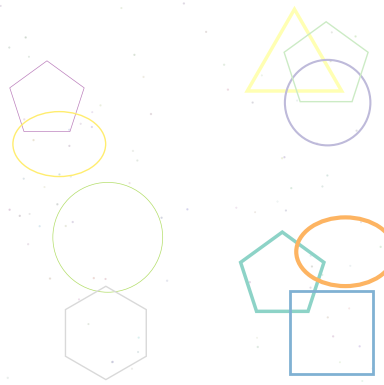[{"shape": "pentagon", "thickness": 2.5, "radius": 0.57, "center": [0.733, 0.283]}, {"shape": "triangle", "thickness": 2.5, "radius": 0.71, "center": [0.765, 0.834]}, {"shape": "circle", "thickness": 1.5, "radius": 0.56, "center": [0.851, 0.733]}, {"shape": "square", "thickness": 2, "radius": 0.54, "center": [0.862, 0.137]}, {"shape": "oval", "thickness": 3, "radius": 0.64, "center": [0.897, 0.346]}, {"shape": "circle", "thickness": 0.5, "radius": 0.71, "center": [0.28, 0.384]}, {"shape": "hexagon", "thickness": 1, "radius": 0.61, "center": [0.275, 0.135]}, {"shape": "pentagon", "thickness": 0.5, "radius": 0.51, "center": [0.122, 0.74]}, {"shape": "pentagon", "thickness": 1, "radius": 0.57, "center": [0.847, 0.829]}, {"shape": "oval", "thickness": 1, "radius": 0.6, "center": [0.154, 0.626]}]